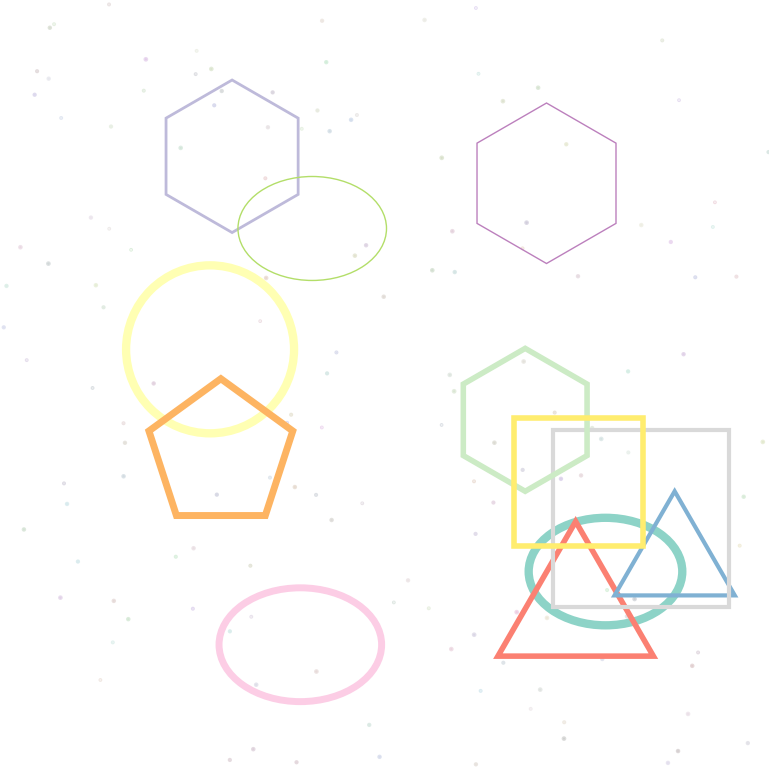[{"shape": "oval", "thickness": 3, "radius": 0.5, "center": [0.786, 0.258]}, {"shape": "circle", "thickness": 3, "radius": 0.55, "center": [0.273, 0.546]}, {"shape": "hexagon", "thickness": 1, "radius": 0.5, "center": [0.301, 0.797]}, {"shape": "triangle", "thickness": 2, "radius": 0.58, "center": [0.748, 0.206]}, {"shape": "triangle", "thickness": 1.5, "radius": 0.45, "center": [0.876, 0.272]}, {"shape": "pentagon", "thickness": 2.5, "radius": 0.49, "center": [0.287, 0.41]}, {"shape": "oval", "thickness": 0.5, "radius": 0.48, "center": [0.405, 0.703]}, {"shape": "oval", "thickness": 2.5, "radius": 0.53, "center": [0.39, 0.163]}, {"shape": "square", "thickness": 1.5, "radius": 0.57, "center": [0.833, 0.327]}, {"shape": "hexagon", "thickness": 0.5, "radius": 0.52, "center": [0.71, 0.762]}, {"shape": "hexagon", "thickness": 2, "radius": 0.46, "center": [0.682, 0.455]}, {"shape": "square", "thickness": 2, "radius": 0.42, "center": [0.751, 0.374]}]